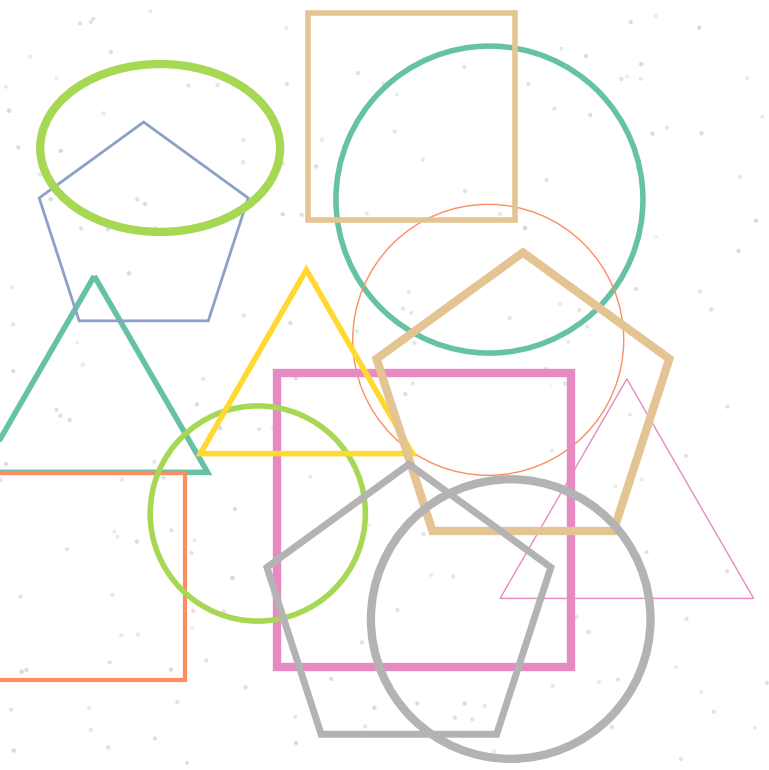[{"shape": "circle", "thickness": 2, "radius": 1.0, "center": [0.636, 0.741]}, {"shape": "triangle", "thickness": 2, "radius": 0.85, "center": [0.122, 0.472]}, {"shape": "square", "thickness": 1.5, "radius": 0.67, "center": [0.106, 0.251]}, {"shape": "circle", "thickness": 0.5, "radius": 0.88, "center": [0.634, 0.559]}, {"shape": "pentagon", "thickness": 1, "radius": 0.71, "center": [0.187, 0.699]}, {"shape": "square", "thickness": 3, "radius": 0.95, "center": [0.551, 0.324]}, {"shape": "triangle", "thickness": 0.5, "radius": 0.95, "center": [0.814, 0.318]}, {"shape": "circle", "thickness": 2, "radius": 0.7, "center": [0.335, 0.333]}, {"shape": "oval", "thickness": 3, "radius": 0.78, "center": [0.208, 0.808]}, {"shape": "triangle", "thickness": 2, "radius": 0.8, "center": [0.398, 0.49]}, {"shape": "pentagon", "thickness": 3, "radius": 1.0, "center": [0.679, 0.472]}, {"shape": "square", "thickness": 2, "radius": 0.67, "center": [0.534, 0.848]}, {"shape": "pentagon", "thickness": 2.5, "radius": 0.97, "center": [0.531, 0.203]}, {"shape": "circle", "thickness": 3, "radius": 0.91, "center": [0.663, 0.196]}]